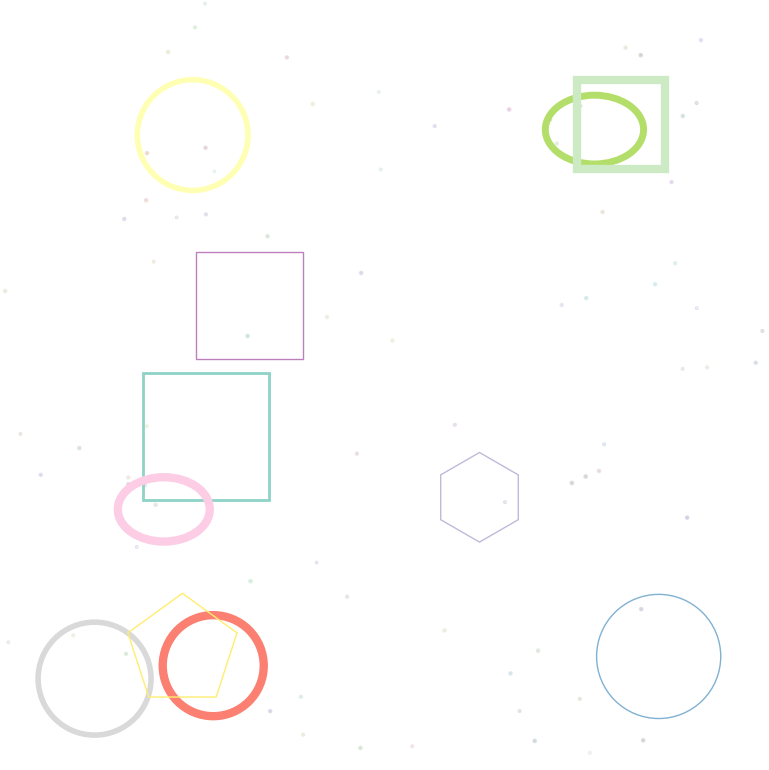[{"shape": "square", "thickness": 1, "radius": 0.41, "center": [0.267, 0.433]}, {"shape": "circle", "thickness": 2, "radius": 0.36, "center": [0.25, 0.825]}, {"shape": "hexagon", "thickness": 0.5, "radius": 0.29, "center": [0.623, 0.354]}, {"shape": "circle", "thickness": 3, "radius": 0.33, "center": [0.277, 0.135]}, {"shape": "circle", "thickness": 0.5, "radius": 0.4, "center": [0.855, 0.147]}, {"shape": "oval", "thickness": 2.5, "radius": 0.32, "center": [0.772, 0.832]}, {"shape": "oval", "thickness": 3, "radius": 0.3, "center": [0.213, 0.338]}, {"shape": "circle", "thickness": 2, "radius": 0.37, "center": [0.123, 0.119]}, {"shape": "square", "thickness": 0.5, "radius": 0.35, "center": [0.324, 0.603]}, {"shape": "square", "thickness": 3, "radius": 0.29, "center": [0.806, 0.838]}, {"shape": "pentagon", "thickness": 0.5, "radius": 0.37, "center": [0.237, 0.155]}]